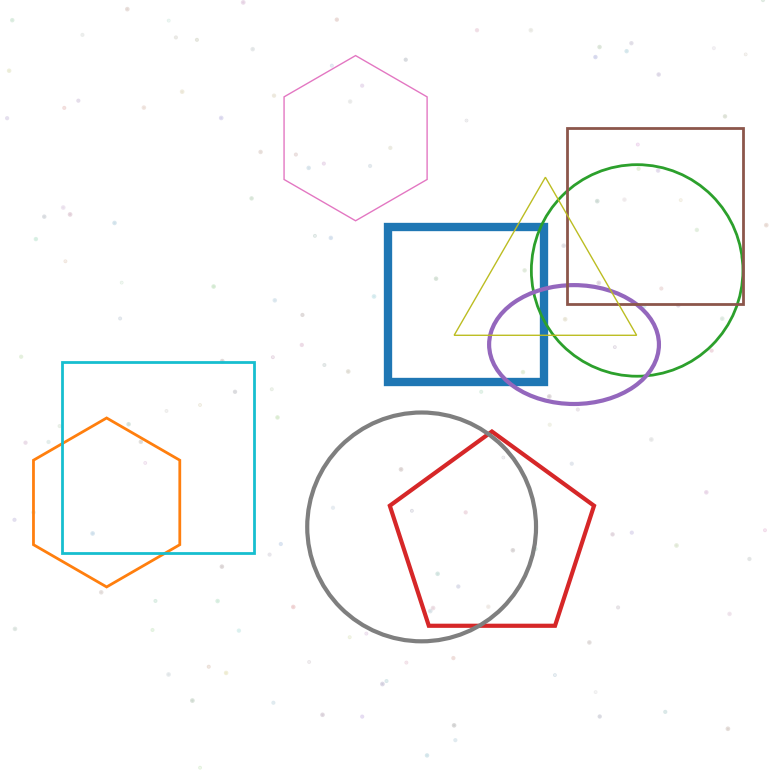[{"shape": "square", "thickness": 3, "radius": 0.5, "center": [0.605, 0.605]}, {"shape": "hexagon", "thickness": 1, "radius": 0.55, "center": [0.138, 0.347]}, {"shape": "circle", "thickness": 1, "radius": 0.69, "center": [0.827, 0.649]}, {"shape": "pentagon", "thickness": 1.5, "radius": 0.7, "center": [0.639, 0.3]}, {"shape": "oval", "thickness": 1.5, "radius": 0.55, "center": [0.745, 0.553]}, {"shape": "square", "thickness": 1, "radius": 0.57, "center": [0.851, 0.72]}, {"shape": "hexagon", "thickness": 0.5, "radius": 0.54, "center": [0.462, 0.821]}, {"shape": "circle", "thickness": 1.5, "radius": 0.74, "center": [0.548, 0.316]}, {"shape": "triangle", "thickness": 0.5, "radius": 0.68, "center": [0.708, 0.633]}, {"shape": "square", "thickness": 1, "radius": 0.62, "center": [0.205, 0.406]}]